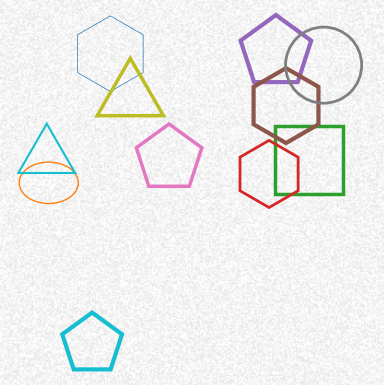[{"shape": "hexagon", "thickness": 0.5, "radius": 0.49, "center": [0.287, 0.861]}, {"shape": "oval", "thickness": 1, "radius": 0.38, "center": [0.127, 0.525]}, {"shape": "square", "thickness": 2.5, "radius": 0.44, "center": [0.803, 0.584]}, {"shape": "hexagon", "thickness": 2, "radius": 0.44, "center": [0.699, 0.548]}, {"shape": "pentagon", "thickness": 3, "radius": 0.48, "center": [0.717, 0.865]}, {"shape": "hexagon", "thickness": 3, "radius": 0.49, "center": [0.743, 0.726]}, {"shape": "pentagon", "thickness": 2.5, "radius": 0.45, "center": [0.439, 0.588]}, {"shape": "circle", "thickness": 2, "radius": 0.49, "center": [0.841, 0.831]}, {"shape": "triangle", "thickness": 2.5, "radius": 0.5, "center": [0.338, 0.749]}, {"shape": "pentagon", "thickness": 3, "radius": 0.41, "center": [0.239, 0.107]}, {"shape": "triangle", "thickness": 1.5, "radius": 0.43, "center": [0.121, 0.593]}]